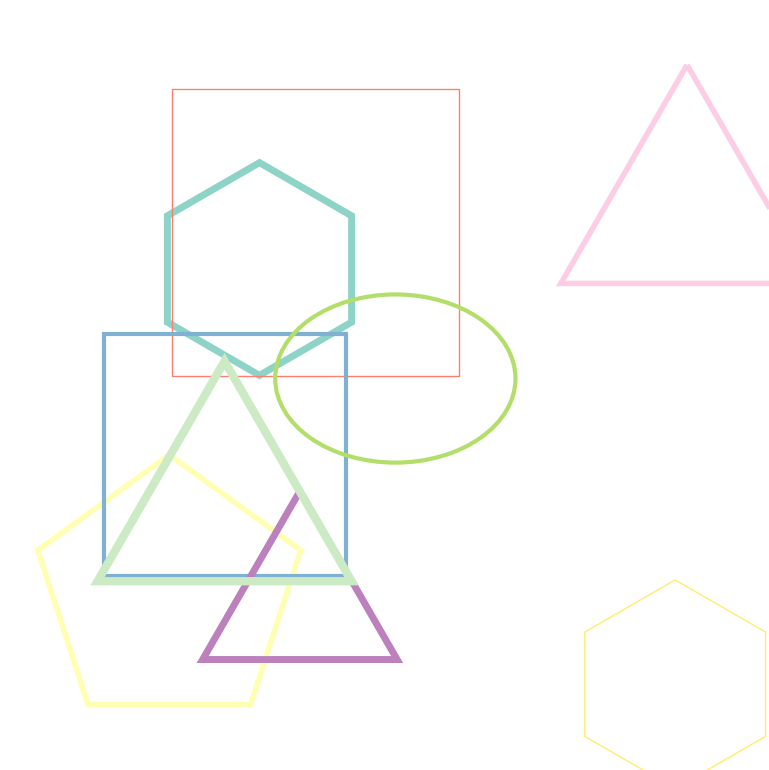[{"shape": "hexagon", "thickness": 2.5, "radius": 0.69, "center": [0.337, 0.651]}, {"shape": "pentagon", "thickness": 2, "radius": 0.9, "center": [0.22, 0.23]}, {"shape": "square", "thickness": 0.5, "radius": 0.93, "center": [0.41, 0.698]}, {"shape": "square", "thickness": 1.5, "radius": 0.79, "center": [0.292, 0.409]}, {"shape": "oval", "thickness": 1.5, "radius": 0.78, "center": [0.513, 0.508]}, {"shape": "triangle", "thickness": 2, "radius": 0.95, "center": [0.892, 0.726]}, {"shape": "triangle", "thickness": 2.5, "radius": 0.73, "center": [0.389, 0.216]}, {"shape": "triangle", "thickness": 3, "radius": 0.95, "center": [0.292, 0.34]}, {"shape": "hexagon", "thickness": 0.5, "radius": 0.68, "center": [0.877, 0.111]}]